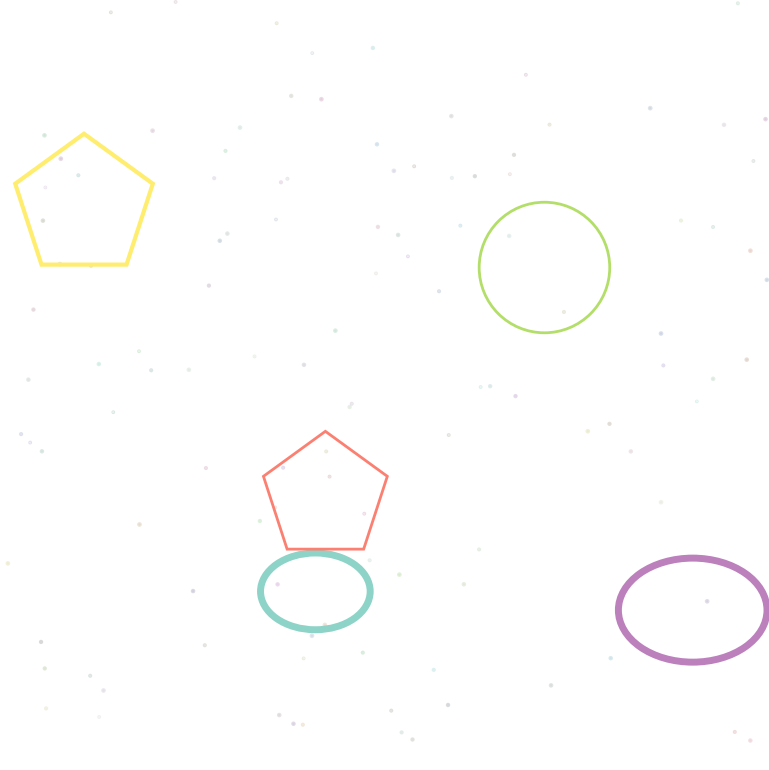[{"shape": "oval", "thickness": 2.5, "radius": 0.36, "center": [0.41, 0.232]}, {"shape": "pentagon", "thickness": 1, "radius": 0.42, "center": [0.423, 0.355]}, {"shape": "circle", "thickness": 1, "radius": 0.42, "center": [0.707, 0.653]}, {"shape": "oval", "thickness": 2.5, "radius": 0.48, "center": [0.9, 0.208]}, {"shape": "pentagon", "thickness": 1.5, "radius": 0.47, "center": [0.109, 0.732]}]